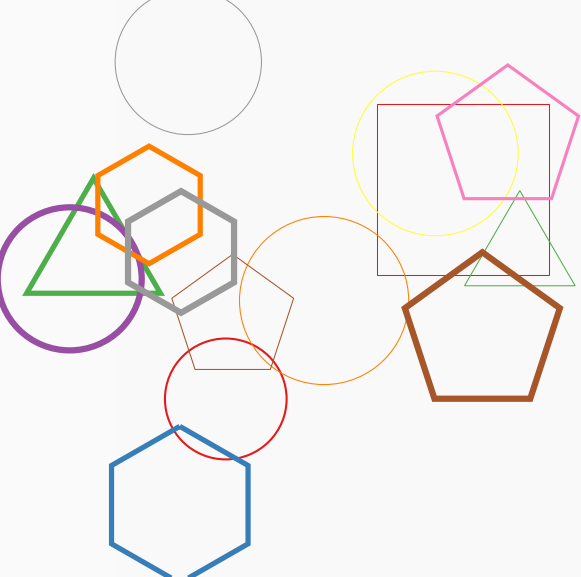[{"shape": "square", "thickness": 0.5, "radius": 0.74, "center": [0.797, 0.671]}, {"shape": "circle", "thickness": 1, "radius": 0.52, "center": [0.388, 0.308]}, {"shape": "hexagon", "thickness": 2.5, "radius": 0.68, "center": [0.309, 0.125]}, {"shape": "triangle", "thickness": 0.5, "radius": 0.55, "center": [0.894, 0.559]}, {"shape": "triangle", "thickness": 2.5, "radius": 0.66, "center": [0.161, 0.558]}, {"shape": "circle", "thickness": 3, "radius": 0.62, "center": [0.12, 0.516]}, {"shape": "hexagon", "thickness": 2.5, "radius": 0.51, "center": [0.256, 0.644]}, {"shape": "circle", "thickness": 0.5, "radius": 0.73, "center": [0.558, 0.479]}, {"shape": "circle", "thickness": 0.5, "radius": 0.71, "center": [0.749, 0.733]}, {"shape": "pentagon", "thickness": 0.5, "radius": 0.55, "center": [0.4, 0.449]}, {"shape": "pentagon", "thickness": 3, "radius": 0.7, "center": [0.83, 0.422]}, {"shape": "pentagon", "thickness": 1.5, "radius": 0.64, "center": [0.874, 0.759]}, {"shape": "circle", "thickness": 0.5, "radius": 0.63, "center": [0.324, 0.892]}, {"shape": "hexagon", "thickness": 3, "radius": 0.53, "center": [0.311, 0.563]}]